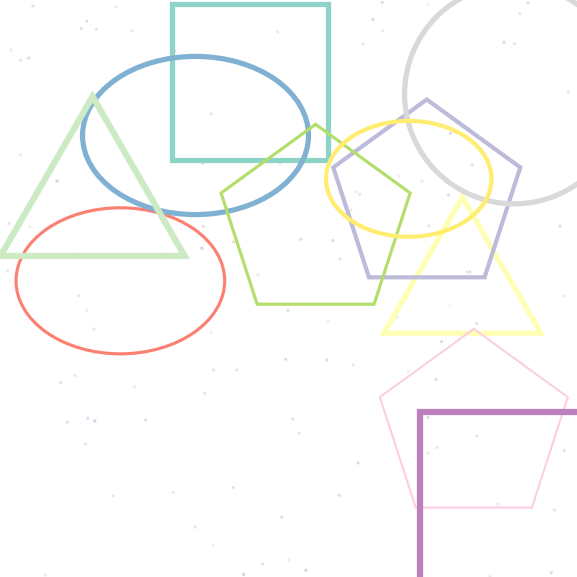[{"shape": "square", "thickness": 2.5, "radius": 0.68, "center": [0.432, 0.856]}, {"shape": "triangle", "thickness": 2.5, "radius": 0.79, "center": [0.801, 0.501]}, {"shape": "pentagon", "thickness": 2, "radius": 0.85, "center": [0.739, 0.657]}, {"shape": "oval", "thickness": 1.5, "radius": 0.9, "center": [0.208, 0.513]}, {"shape": "oval", "thickness": 2.5, "radius": 0.98, "center": [0.339, 0.765]}, {"shape": "pentagon", "thickness": 1.5, "radius": 0.86, "center": [0.547, 0.612]}, {"shape": "pentagon", "thickness": 1, "radius": 0.86, "center": [0.82, 0.259]}, {"shape": "circle", "thickness": 2.5, "radius": 0.95, "center": [0.89, 0.836]}, {"shape": "square", "thickness": 3, "radius": 0.76, "center": [0.879, 0.133]}, {"shape": "triangle", "thickness": 3, "radius": 0.92, "center": [0.16, 0.648]}, {"shape": "oval", "thickness": 2, "radius": 0.72, "center": [0.708, 0.689]}]